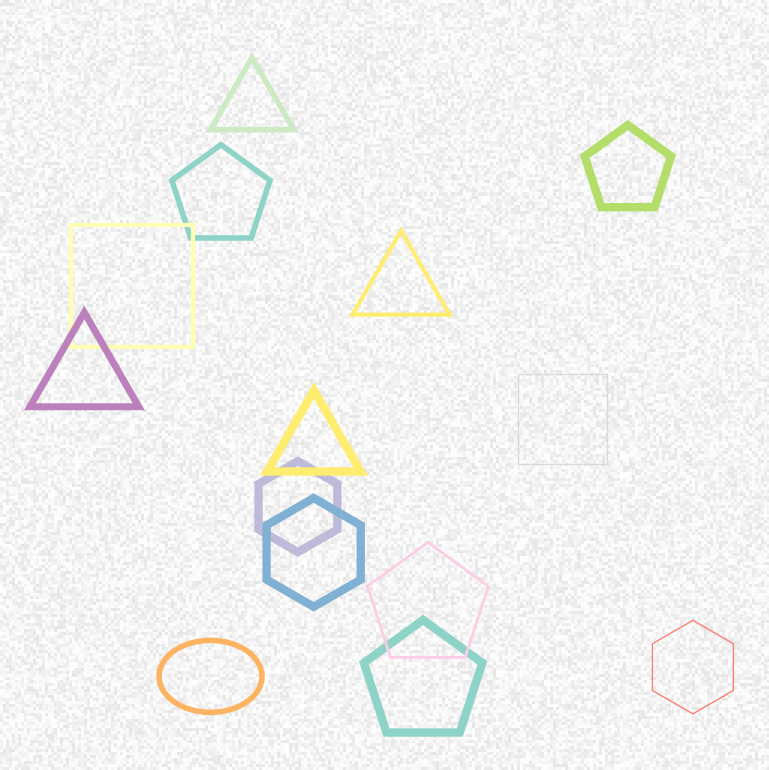[{"shape": "pentagon", "thickness": 2, "radius": 0.33, "center": [0.287, 0.745]}, {"shape": "pentagon", "thickness": 3, "radius": 0.4, "center": [0.55, 0.114]}, {"shape": "square", "thickness": 1.5, "radius": 0.4, "center": [0.172, 0.629]}, {"shape": "hexagon", "thickness": 3, "radius": 0.3, "center": [0.387, 0.342]}, {"shape": "hexagon", "thickness": 0.5, "radius": 0.3, "center": [0.9, 0.134]}, {"shape": "hexagon", "thickness": 3, "radius": 0.35, "center": [0.407, 0.283]}, {"shape": "oval", "thickness": 2, "radius": 0.33, "center": [0.273, 0.122]}, {"shape": "pentagon", "thickness": 3, "radius": 0.29, "center": [0.815, 0.779]}, {"shape": "pentagon", "thickness": 1, "radius": 0.41, "center": [0.556, 0.213]}, {"shape": "square", "thickness": 0.5, "radius": 0.29, "center": [0.731, 0.455]}, {"shape": "triangle", "thickness": 2.5, "radius": 0.41, "center": [0.11, 0.513]}, {"shape": "triangle", "thickness": 2, "radius": 0.31, "center": [0.327, 0.863]}, {"shape": "triangle", "thickness": 1.5, "radius": 0.36, "center": [0.521, 0.628]}, {"shape": "triangle", "thickness": 3, "radius": 0.35, "center": [0.408, 0.423]}]